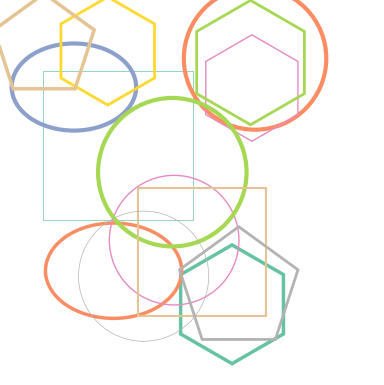[{"shape": "square", "thickness": 0.5, "radius": 0.97, "center": [0.306, 0.622]}, {"shape": "hexagon", "thickness": 2.5, "radius": 0.77, "center": [0.603, 0.21]}, {"shape": "oval", "thickness": 2.5, "radius": 0.88, "center": [0.295, 0.297]}, {"shape": "circle", "thickness": 3, "radius": 0.93, "center": [0.662, 0.848]}, {"shape": "oval", "thickness": 3, "radius": 0.81, "center": [0.192, 0.774]}, {"shape": "hexagon", "thickness": 1, "radius": 0.69, "center": [0.654, 0.771]}, {"shape": "circle", "thickness": 1, "radius": 0.84, "center": [0.452, 0.376]}, {"shape": "hexagon", "thickness": 2, "radius": 0.81, "center": [0.651, 0.838]}, {"shape": "circle", "thickness": 3, "radius": 0.96, "center": [0.448, 0.553]}, {"shape": "hexagon", "thickness": 2, "radius": 0.7, "center": [0.28, 0.868]}, {"shape": "square", "thickness": 1.5, "radius": 0.83, "center": [0.525, 0.347]}, {"shape": "pentagon", "thickness": 2.5, "radius": 0.68, "center": [0.115, 0.88]}, {"shape": "circle", "thickness": 0.5, "radius": 0.85, "center": [0.373, 0.283]}, {"shape": "pentagon", "thickness": 2, "radius": 0.81, "center": [0.62, 0.249]}]